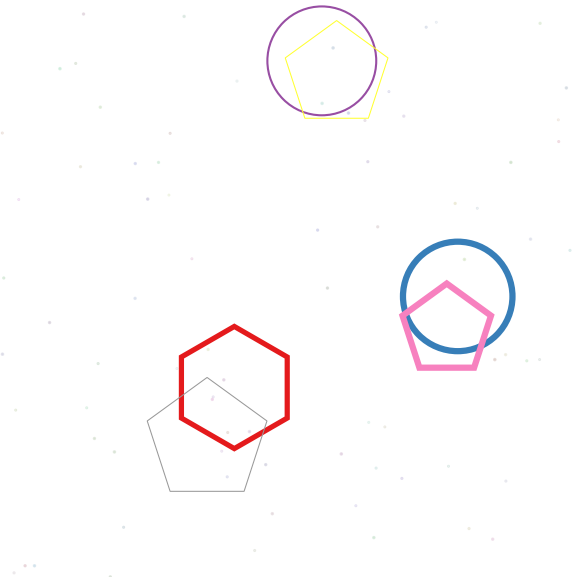[{"shape": "hexagon", "thickness": 2.5, "radius": 0.53, "center": [0.406, 0.328]}, {"shape": "circle", "thickness": 3, "radius": 0.47, "center": [0.793, 0.486]}, {"shape": "circle", "thickness": 1, "radius": 0.47, "center": [0.557, 0.894]}, {"shape": "pentagon", "thickness": 0.5, "radius": 0.47, "center": [0.583, 0.87]}, {"shape": "pentagon", "thickness": 3, "radius": 0.4, "center": [0.774, 0.428]}, {"shape": "pentagon", "thickness": 0.5, "radius": 0.54, "center": [0.359, 0.237]}]